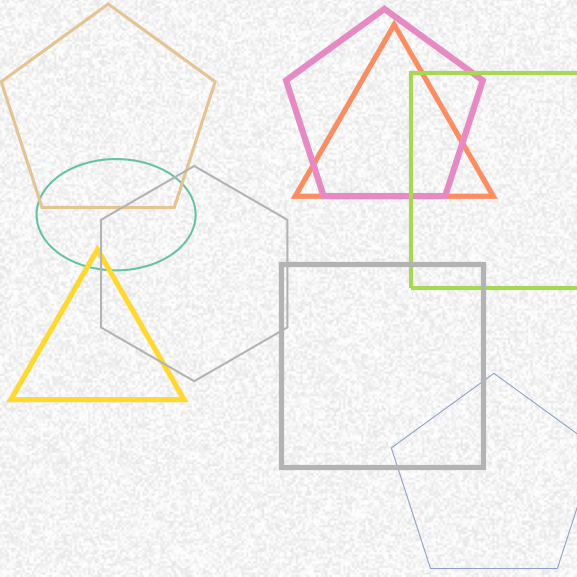[{"shape": "oval", "thickness": 1, "radius": 0.69, "center": [0.201, 0.627]}, {"shape": "triangle", "thickness": 2.5, "radius": 0.99, "center": [0.683, 0.758]}, {"shape": "pentagon", "thickness": 0.5, "radius": 0.93, "center": [0.855, 0.166]}, {"shape": "pentagon", "thickness": 3, "radius": 0.9, "center": [0.666, 0.805]}, {"shape": "square", "thickness": 2, "radius": 0.93, "center": [0.897, 0.687]}, {"shape": "triangle", "thickness": 2.5, "radius": 0.87, "center": [0.169, 0.394]}, {"shape": "pentagon", "thickness": 1.5, "radius": 0.97, "center": [0.187, 0.797]}, {"shape": "hexagon", "thickness": 1, "radius": 0.93, "center": [0.336, 0.525]}, {"shape": "square", "thickness": 2.5, "radius": 0.88, "center": [0.662, 0.366]}]